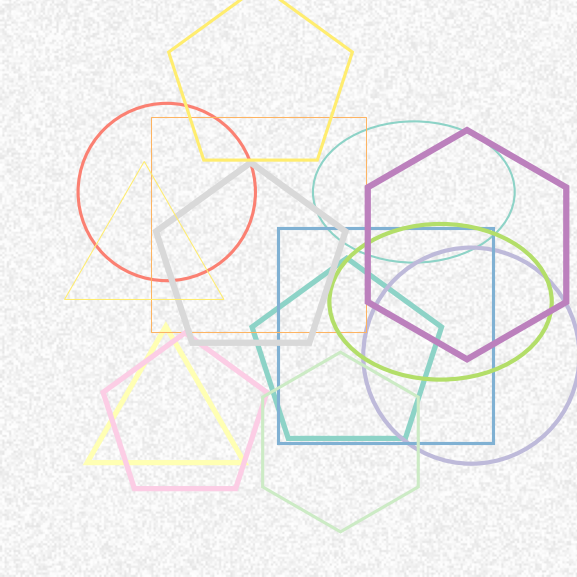[{"shape": "oval", "thickness": 1, "radius": 0.87, "center": [0.717, 0.667]}, {"shape": "pentagon", "thickness": 2.5, "radius": 0.86, "center": [0.601, 0.38]}, {"shape": "triangle", "thickness": 2.5, "radius": 0.79, "center": [0.287, 0.277]}, {"shape": "circle", "thickness": 2, "radius": 0.94, "center": [0.816, 0.383]}, {"shape": "circle", "thickness": 1.5, "radius": 0.77, "center": [0.289, 0.667]}, {"shape": "square", "thickness": 1.5, "radius": 0.93, "center": [0.667, 0.418]}, {"shape": "square", "thickness": 0.5, "radius": 0.93, "center": [0.448, 0.61]}, {"shape": "oval", "thickness": 2, "radius": 0.96, "center": [0.763, 0.477]}, {"shape": "pentagon", "thickness": 2.5, "radius": 0.75, "center": [0.32, 0.274]}, {"shape": "pentagon", "thickness": 3, "radius": 0.86, "center": [0.434, 0.545]}, {"shape": "hexagon", "thickness": 3, "radius": 0.99, "center": [0.809, 0.575]}, {"shape": "hexagon", "thickness": 1.5, "radius": 0.78, "center": [0.59, 0.234]}, {"shape": "pentagon", "thickness": 1.5, "radius": 0.84, "center": [0.451, 0.857]}, {"shape": "triangle", "thickness": 0.5, "radius": 0.8, "center": [0.25, 0.56]}]